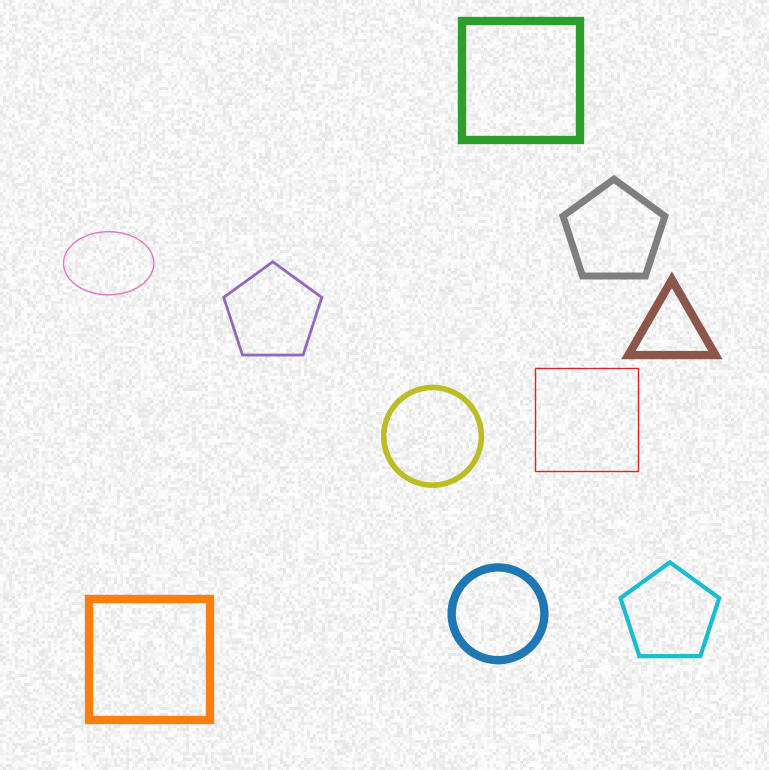[{"shape": "circle", "thickness": 3, "radius": 0.3, "center": [0.647, 0.203]}, {"shape": "square", "thickness": 3, "radius": 0.39, "center": [0.195, 0.143]}, {"shape": "square", "thickness": 3, "radius": 0.38, "center": [0.676, 0.895]}, {"shape": "square", "thickness": 0.5, "radius": 0.33, "center": [0.761, 0.455]}, {"shape": "pentagon", "thickness": 1, "radius": 0.33, "center": [0.354, 0.593]}, {"shape": "triangle", "thickness": 3, "radius": 0.33, "center": [0.873, 0.571]}, {"shape": "oval", "thickness": 0.5, "radius": 0.29, "center": [0.141, 0.658]}, {"shape": "pentagon", "thickness": 2.5, "radius": 0.35, "center": [0.797, 0.698]}, {"shape": "circle", "thickness": 2, "radius": 0.32, "center": [0.562, 0.433]}, {"shape": "pentagon", "thickness": 1.5, "radius": 0.34, "center": [0.87, 0.202]}]